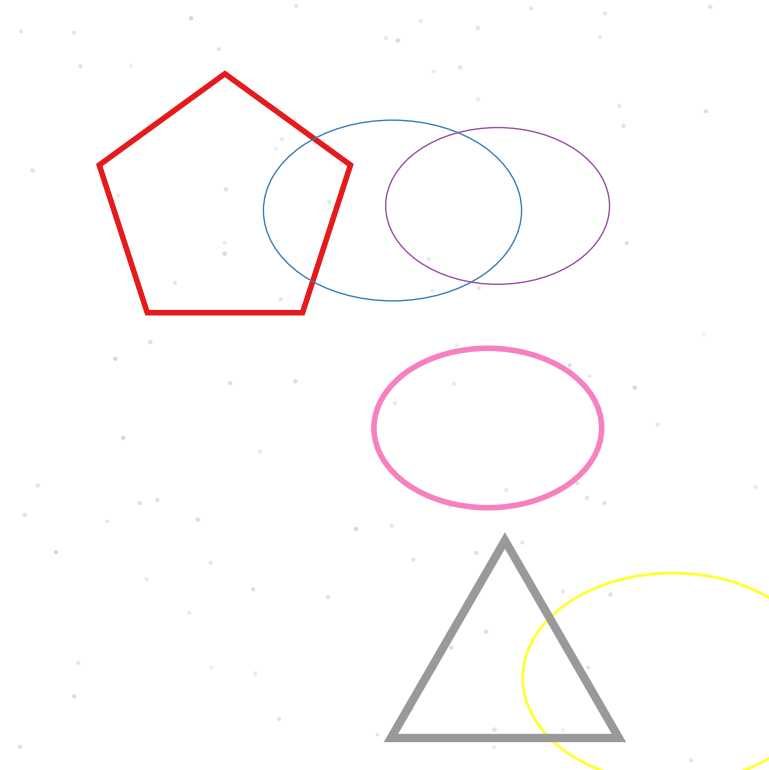[{"shape": "pentagon", "thickness": 2, "radius": 0.86, "center": [0.292, 0.733]}, {"shape": "oval", "thickness": 0.5, "radius": 0.84, "center": [0.51, 0.727]}, {"shape": "oval", "thickness": 0.5, "radius": 0.73, "center": [0.646, 0.733]}, {"shape": "oval", "thickness": 1, "radius": 0.97, "center": [0.874, 0.119]}, {"shape": "oval", "thickness": 2, "radius": 0.74, "center": [0.634, 0.444]}, {"shape": "triangle", "thickness": 3, "radius": 0.85, "center": [0.656, 0.127]}]